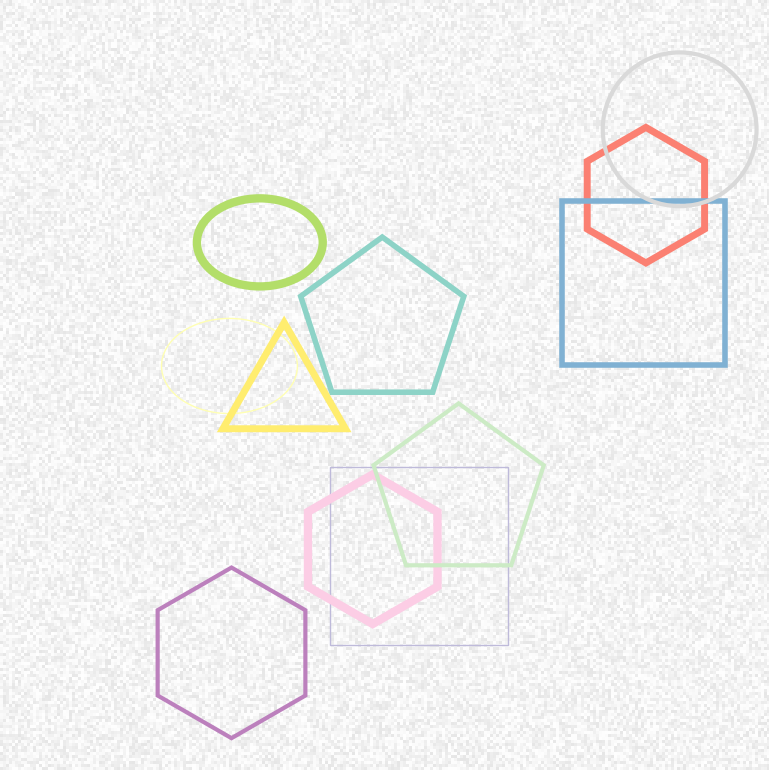[{"shape": "pentagon", "thickness": 2, "radius": 0.56, "center": [0.496, 0.581]}, {"shape": "oval", "thickness": 0.5, "radius": 0.44, "center": [0.298, 0.525]}, {"shape": "square", "thickness": 0.5, "radius": 0.58, "center": [0.544, 0.278]}, {"shape": "hexagon", "thickness": 2.5, "radius": 0.44, "center": [0.839, 0.747]}, {"shape": "square", "thickness": 2, "radius": 0.53, "center": [0.836, 0.632]}, {"shape": "oval", "thickness": 3, "radius": 0.41, "center": [0.337, 0.685]}, {"shape": "hexagon", "thickness": 3, "radius": 0.49, "center": [0.484, 0.287]}, {"shape": "circle", "thickness": 1.5, "radius": 0.5, "center": [0.883, 0.832]}, {"shape": "hexagon", "thickness": 1.5, "radius": 0.55, "center": [0.301, 0.152]}, {"shape": "pentagon", "thickness": 1.5, "radius": 0.58, "center": [0.596, 0.36]}, {"shape": "triangle", "thickness": 2.5, "radius": 0.46, "center": [0.369, 0.489]}]